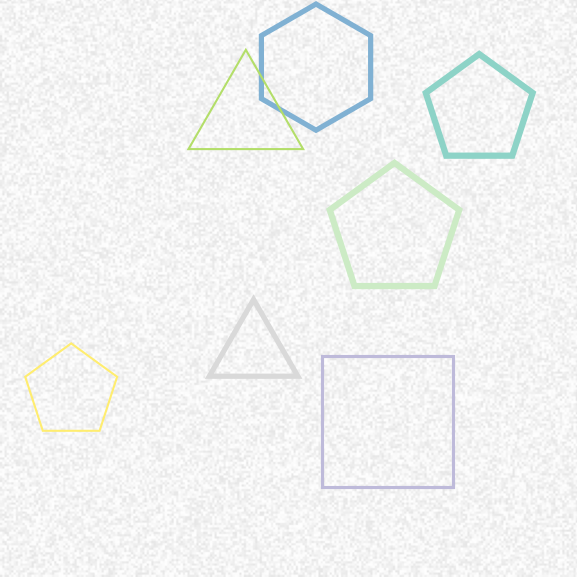[{"shape": "pentagon", "thickness": 3, "radius": 0.49, "center": [0.83, 0.808]}, {"shape": "square", "thickness": 1.5, "radius": 0.57, "center": [0.671, 0.27]}, {"shape": "hexagon", "thickness": 2.5, "radius": 0.55, "center": [0.547, 0.883]}, {"shape": "triangle", "thickness": 1, "radius": 0.57, "center": [0.426, 0.798]}, {"shape": "triangle", "thickness": 2.5, "radius": 0.44, "center": [0.439, 0.392]}, {"shape": "pentagon", "thickness": 3, "radius": 0.59, "center": [0.683, 0.599]}, {"shape": "pentagon", "thickness": 1, "radius": 0.42, "center": [0.123, 0.321]}]